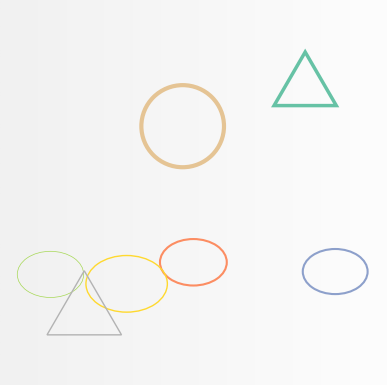[{"shape": "triangle", "thickness": 2.5, "radius": 0.46, "center": [0.788, 0.772]}, {"shape": "oval", "thickness": 1.5, "radius": 0.43, "center": [0.499, 0.319]}, {"shape": "oval", "thickness": 1.5, "radius": 0.42, "center": [0.865, 0.295]}, {"shape": "oval", "thickness": 0.5, "radius": 0.43, "center": [0.13, 0.287]}, {"shape": "oval", "thickness": 1, "radius": 0.53, "center": [0.327, 0.263]}, {"shape": "circle", "thickness": 3, "radius": 0.53, "center": [0.471, 0.672]}, {"shape": "triangle", "thickness": 1, "radius": 0.55, "center": [0.217, 0.186]}]